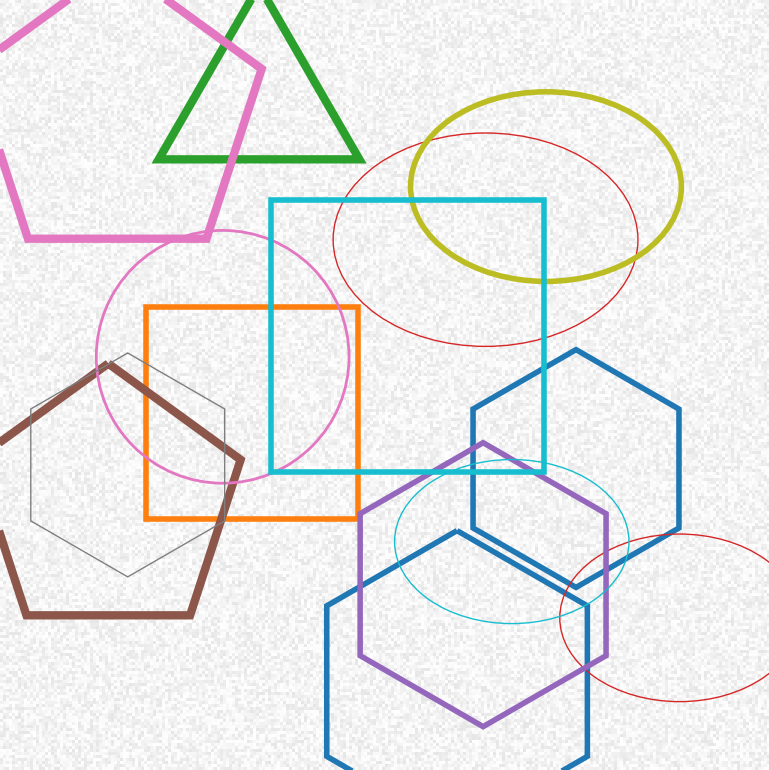[{"shape": "hexagon", "thickness": 2, "radius": 0.98, "center": [0.594, 0.115]}, {"shape": "hexagon", "thickness": 2, "radius": 0.77, "center": [0.748, 0.392]}, {"shape": "square", "thickness": 2, "radius": 0.69, "center": [0.327, 0.464]}, {"shape": "triangle", "thickness": 3, "radius": 0.75, "center": [0.336, 0.868]}, {"shape": "oval", "thickness": 0.5, "radius": 0.78, "center": [0.882, 0.198]}, {"shape": "oval", "thickness": 0.5, "radius": 0.99, "center": [0.631, 0.689]}, {"shape": "hexagon", "thickness": 2, "radius": 0.92, "center": [0.627, 0.241]}, {"shape": "pentagon", "thickness": 3, "radius": 0.9, "center": [0.141, 0.347]}, {"shape": "circle", "thickness": 1, "radius": 0.82, "center": [0.289, 0.537]}, {"shape": "pentagon", "thickness": 3, "radius": 0.99, "center": [0.152, 0.85]}, {"shape": "hexagon", "thickness": 0.5, "radius": 0.73, "center": [0.166, 0.396]}, {"shape": "oval", "thickness": 2, "radius": 0.88, "center": [0.709, 0.758]}, {"shape": "oval", "thickness": 0.5, "radius": 0.76, "center": [0.665, 0.297]}, {"shape": "square", "thickness": 2, "radius": 0.88, "center": [0.529, 0.563]}]